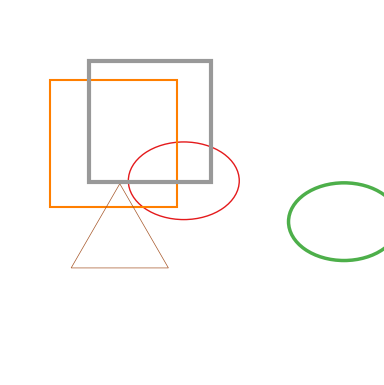[{"shape": "oval", "thickness": 1, "radius": 0.72, "center": [0.477, 0.53]}, {"shape": "oval", "thickness": 2.5, "radius": 0.72, "center": [0.894, 0.424]}, {"shape": "square", "thickness": 1.5, "radius": 0.82, "center": [0.294, 0.628]}, {"shape": "triangle", "thickness": 0.5, "radius": 0.73, "center": [0.311, 0.377]}, {"shape": "square", "thickness": 3, "radius": 0.79, "center": [0.389, 0.685]}]